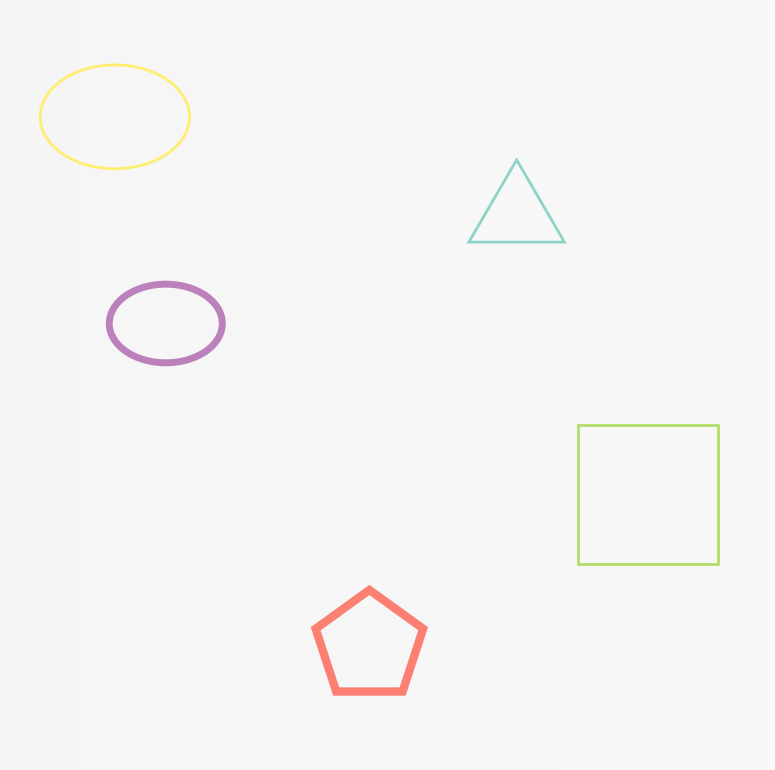[{"shape": "triangle", "thickness": 1, "radius": 0.36, "center": [0.667, 0.721]}, {"shape": "pentagon", "thickness": 3, "radius": 0.36, "center": [0.477, 0.161]}, {"shape": "square", "thickness": 1, "radius": 0.45, "center": [0.837, 0.357]}, {"shape": "oval", "thickness": 2.5, "radius": 0.36, "center": [0.214, 0.58]}, {"shape": "oval", "thickness": 1, "radius": 0.48, "center": [0.148, 0.848]}]